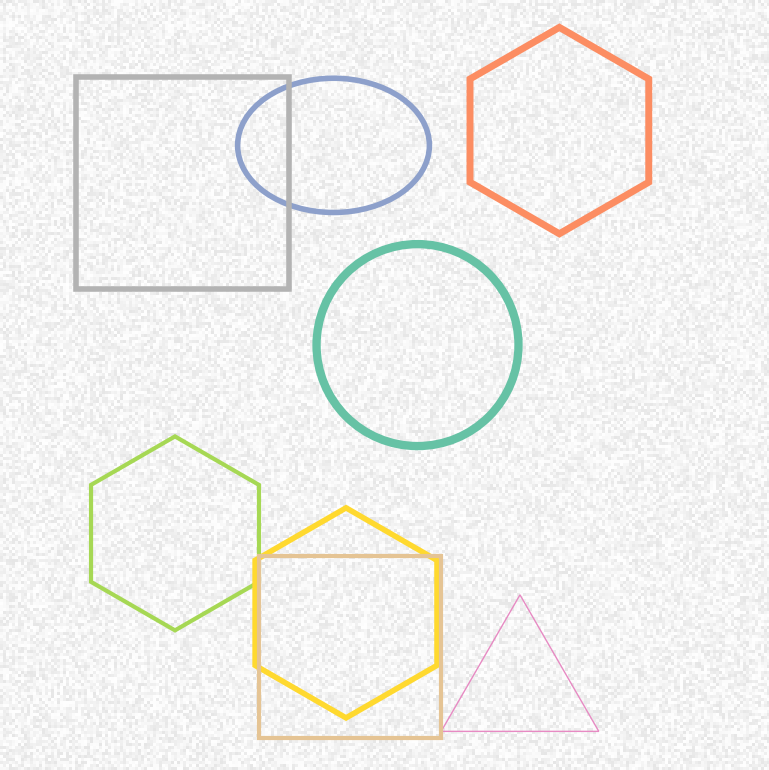[{"shape": "circle", "thickness": 3, "radius": 0.66, "center": [0.542, 0.552]}, {"shape": "hexagon", "thickness": 2.5, "radius": 0.67, "center": [0.726, 0.83]}, {"shape": "oval", "thickness": 2, "radius": 0.62, "center": [0.433, 0.811]}, {"shape": "triangle", "thickness": 0.5, "radius": 0.59, "center": [0.675, 0.109]}, {"shape": "hexagon", "thickness": 1.5, "radius": 0.63, "center": [0.227, 0.307]}, {"shape": "hexagon", "thickness": 2, "radius": 0.68, "center": [0.449, 0.204]}, {"shape": "square", "thickness": 1.5, "radius": 0.59, "center": [0.455, 0.16]}, {"shape": "square", "thickness": 2, "radius": 0.69, "center": [0.237, 0.762]}]